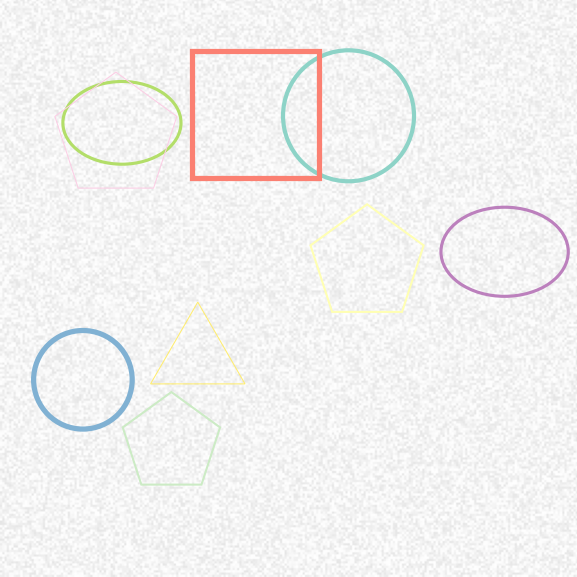[{"shape": "circle", "thickness": 2, "radius": 0.57, "center": [0.604, 0.799]}, {"shape": "pentagon", "thickness": 1, "radius": 0.52, "center": [0.636, 0.542]}, {"shape": "square", "thickness": 2.5, "radius": 0.55, "center": [0.442, 0.801]}, {"shape": "circle", "thickness": 2.5, "radius": 0.43, "center": [0.144, 0.341]}, {"shape": "oval", "thickness": 1.5, "radius": 0.51, "center": [0.211, 0.786]}, {"shape": "pentagon", "thickness": 0.5, "radius": 0.56, "center": [0.201, 0.763]}, {"shape": "oval", "thickness": 1.5, "radius": 0.55, "center": [0.874, 0.563]}, {"shape": "pentagon", "thickness": 1, "radius": 0.44, "center": [0.297, 0.232]}, {"shape": "triangle", "thickness": 0.5, "radius": 0.47, "center": [0.342, 0.382]}]